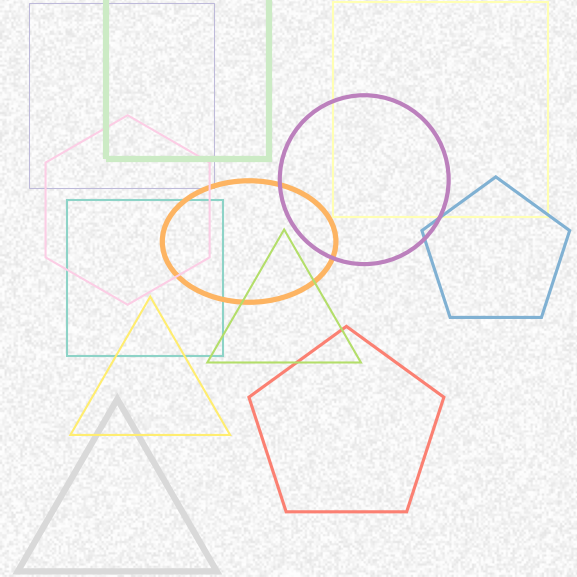[{"shape": "square", "thickness": 1, "radius": 0.68, "center": [0.251, 0.518]}, {"shape": "square", "thickness": 1, "radius": 0.93, "center": [0.763, 0.81]}, {"shape": "square", "thickness": 0.5, "radius": 0.8, "center": [0.211, 0.834]}, {"shape": "pentagon", "thickness": 1.5, "radius": 0.89, "center": [0.6, 0.256]}, {"shape": "pentagon", "thickness": 1.5, "radius": 0.67, "center": [0.859, 0.558]}, {"shape": "oval", "thickness": 2.5, "radius": 0.75, "center": [0.431, 0.581]}, {"shape": "triangle", "thickness": 1, "radius": 0.77, "center": [0.492, 0.448]}, {"shape": "hexagon", "thickness": 1, "radius": 0.82, "center": [0.221, 0.636]}, {"shape": "triangle", "thickness": 3, "radius": 0.99, "center": [0.203, 0.109]}, {"shape": "circle", "thickness": 2, "radius": 0.73, "center": [0.631, 0.688]}, {"shape": "square", "thickness": 3, "radius": 0.71, "center": [0.325, 0.865]}, {"shape": "triangle", "thickness": 1, "radius": 0.8, "center": [0.26, 0.326]}]